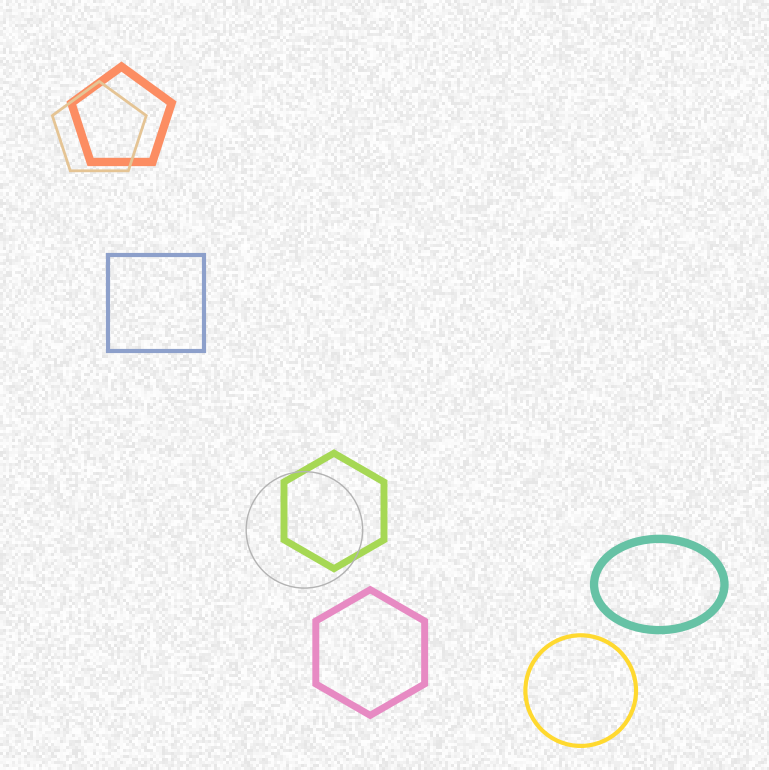[{"shape": "oval", "thickness": 3, "radius": 0.42, "center": [0.856, 0.241]}, {"shape": "pentagon", "thickness": 3, "radius": 0.34, "center": [0.158, 0.845]}, {"shape": "square", "thickness": 1.5, "radius": 0.31, "center": [0.203, 0.606]}, {"shape": "hexagon", "thickness": 2.5, "radius": 0.41, "center": [0.481, 0.153]}, {"shape": "hexagon", "thickness": 2.5, "radius": 0.37, "center": [0.434, 0.336]}, {"shape": "circle", "thickness": 1.5, "radius": 0.36, "center": [0.754, 0.103]}, {"shape": "pentagon", "thickness": 1, "radius": 0.32, "center": [0.129, 0.83]}, {"shape": "circle", "thickness": 0.5, "radius": 0.38, "center": [0.395, 0.312]}]